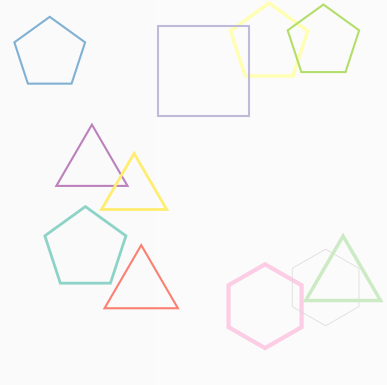[{"shape": "pentagon", "thickness": 2, "radius": 0.55, "center": [0.22, 0.353]}, {"shape": "pentagon", "thickness": 2.5, "radius": 0.52, "center": [0.694, 0.887]}, {"shape": "square", "thickness": 1.5, "radius": 0.59, "center": [0.526, 0.816]}, {"shape": "triangle", "thickness": 1.5, "radius": 0.55, "center": [0.364, 0.254]}, {"shape": "pentagon", "thickness": 1.5, "radius": 0.48, "center": [0.128, 0.86]}, {"shape": "pentagon", "thickness": 1.5, "radius": 0.48, "center": [0.835, 0.891]}, {"shape": "hexagon", "thickness": 3, "radius": 0.54, "center": [0.684, 0.205]}, {"shape": "hexagon", "thickness": 0.5, "radius": 0.5, "center": [0.84, 0.253]}, {"shape": "triangle", "thickness": 1.5, "radius": 0.53, "center": [0.237, 0.57]}, {"shape": "triangle", "thickness": 2.5, "radius": 0.56, "center": [0.885, 0.275]}, {"shape": "triangle", "thickness": 2, "radius": 0.49, "center": [0.346, 0.504]}]